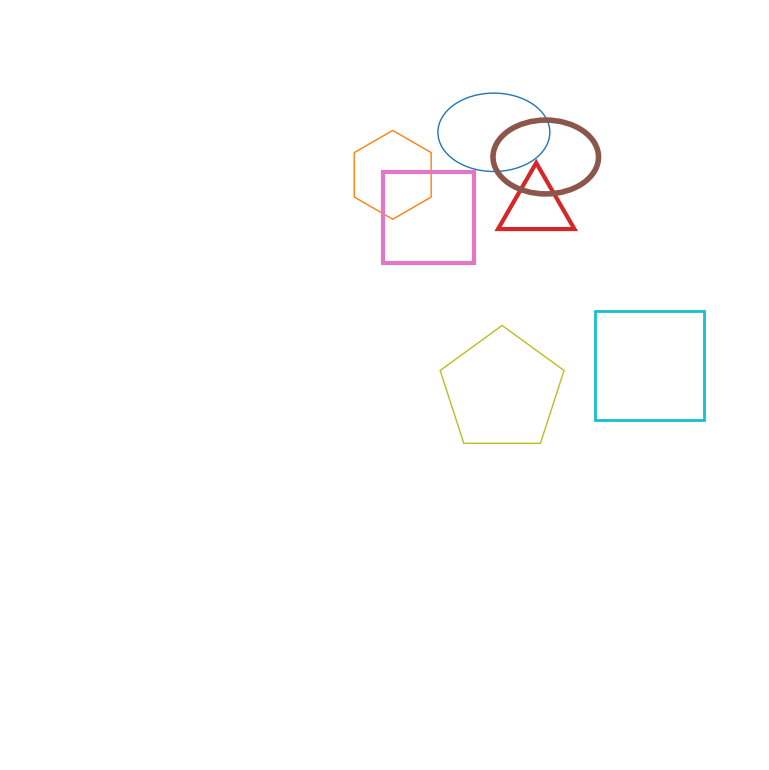[{"shape": "oval", "thickness": 0.5, "radius": 0.36, "center": [0.641, 0.828]}, {"shape": "hexagon", "thickness": 0.5, "radius": 0.29, "center": [0.51, 0.773]}, {"shape": "triangle", "thickness": 1.5, "radius": 0.29, "center": [0.696, 0.731]}, {"shape": "oval", "thickness": 2, "radius": 0.34, "center": [0.709, 0.796]}, {"shape": "square", "thickness": 1.5, "radius": 0.3, "center": [0.556, 0.717]}, {"shape": "pentagon", "thickness": 0.5, "radius": 0.42, "center": [0.652, 0.493]}, {"shape": "square", "thickness": 1, "radius": 0.36, "center": [0.843, 0.525]}]